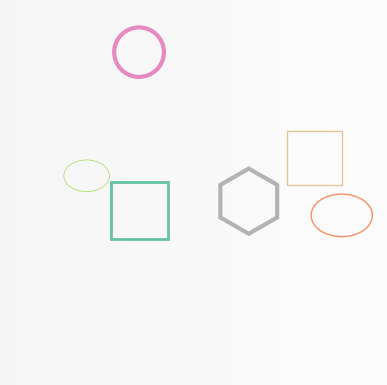[{"shape": "square", "thickness": 2, "radius": 0.37, "center": [0.36, 0.453]}, {"shape": "oval", "thickness": 1, "radius": 0.4, "center": [0.882, 0.441]}, {"shape": "circle", "thickness": 3, "radius": 0.32, "center": [0.359, 0.864]}, {"shape": "oval", "thickness": 0.5, "radius": 0.29, "center": [0.223, 0.543]}, {"shape": "square", "thickness": 1, "radius": 0.35, "center": [0.811, 0.589]}, {"shape": "hexagon", "thickness": 3, "radius": 0.42, "center": [0.642, 0.478]}]